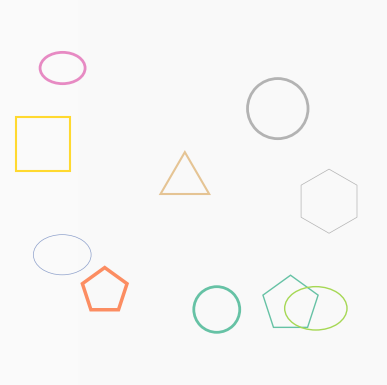[{"shape": "pentagon", "thickness": 1, "radius": 0.37, "center": [0.75, 0.21]}, {"shape": "circle", "thickness": 2, "radius": 0.3, "center": [0.559, 0.196]}, {"shape": "pentagon", "thickness": 2.5, "radius": 0.3, "center": [0.27, 0.244]}, {"shape": "oval", "thickness": 0.5, "radius": 0.37, "center": [0.161, 0.338]}, {"shape": "oval", "thickness": 2, "radius": 0.29, "center": [0.162, 0.823]}, {"shape": "oval", "thickness": 1, "radius": 0.4, "center": [0.815, 0.199]}, {"shape": "square", "thickness": 1.5, "radius": 0.35, "center": [0.111, 0.626]}, {"shape": "triangle", "thickness": 1.5, "radius": 0.36, "center": [0.477, 0.532]}, {"shape": "hexagon", "thickness": 0.5, "radius": 0.42, "center": [0.849, 0.477]}, {"shape": "circle", "thickness": 2, "radius": 0.39, "center": [0.717, 0.718]}]